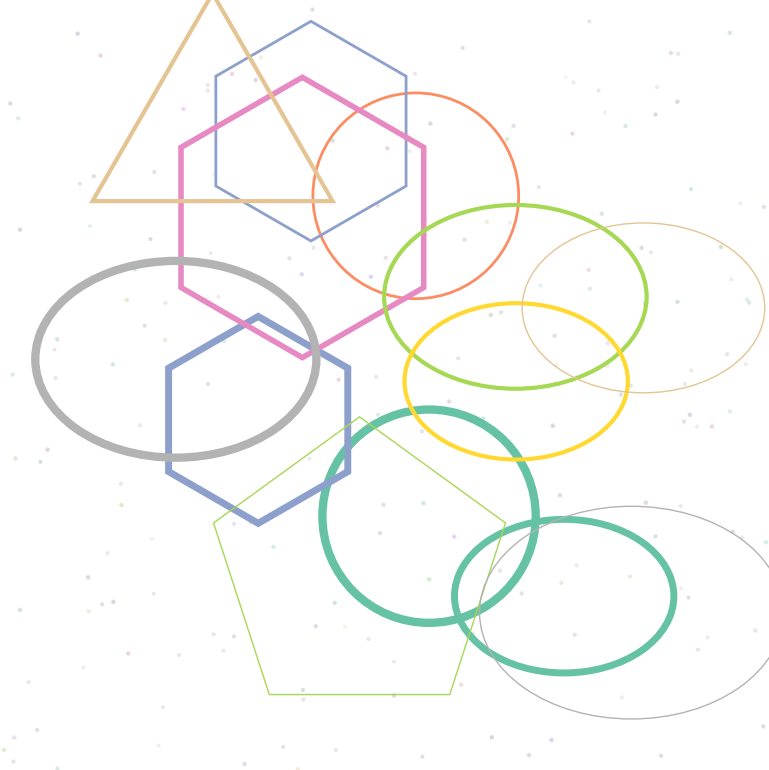[{"shape": "oval", "thickness": 2.5, "radius": 0.71, "center": [0.733, 0.226]}, {"shape": "circle", "thickness": 3, "radius": 0.69, "center": [0.557, 0.33]}, {"shape": "circle", "thickness": 1, "radius": 0.67, "center": [0.54, 0.746]}, {"shape": "hexagon", "thickness": 1, "radius": 0.71, "center": [0.404, 0.83]}, {"shape": "hexagon", "thickness": 2.5, "radius": 0.67, "center": [0.335, 0.455]}, {"shape": "hexagon", "thickness": 2, "radius": 0.91, "center": [0.393, 0.718]}, {"shape": "oval", "thickness": 1.5, "radius": 0.85, "center": [0.669, 0.614]}, {"shape": "pentagon", "thickness": 0.5, "radius": 1.0, "center": [0.467, 0.259]}, {"shape": "oval", "thickness": 1.5, "radius": 0.73, "center": [0.67, 0.505]}, {"shape": "triangle", "thickness": 1.5, "radius": 0.9, "center": [0.276, 0.829]}, {"shape": "oval", "thickness": 0.5, "radius": 0.79, "center": [0.836, 0.6]}, {"shape": "oval", "thickness": 0.5, "radius": 0.99, "center": [0.82, 0.204]}, {"shape": "oval", "thickness": 3, "radius": 0.91, "center": [0.228, 0.533]}]